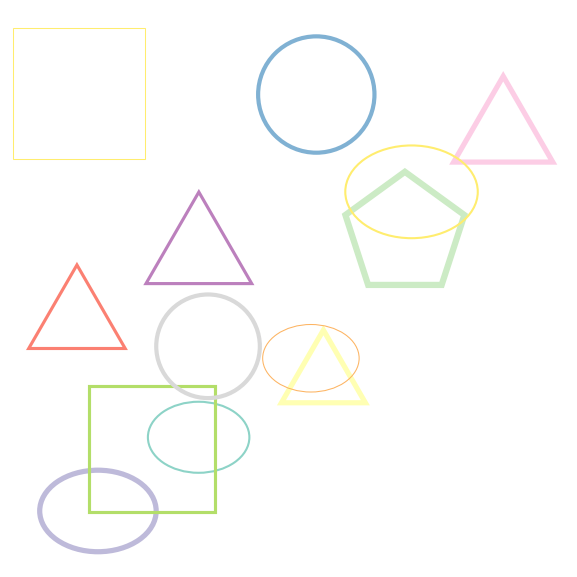[{"shape": "oval", "thickness": 1, "radius": 0.44, "center": [0.344, 0.242]}, {"shape": "triangle", "thickness": 2.5, "radius": 0.42, "center": [0.56, 0.344]}, {"shape": "oval", "thickness": 2.5, "radius": 0.5, "center": [0.17, 0.114]}, {"shape": "triangle", "thickness": 1.5, "radius": 0.48, "center": [0.133, 0.444]}, {"shape": "circle", "thickness": 2, "radius": 0.5, "center": [0.548, 0.835]}, {"shape": "oval", "thickness": 0.5, "radius": 0.42, "center": [0.538, 0.379]}, {"shape": "square", "thickness": 1.5, "radius": 0.55, "center": [0.263, 0.222]}, {"shape": "triangle", "thickness": 2.5, "radius": 0.5, "center": [0.871, 0.768]}, {"shape": "circle", "thickness": 2, "radius": 0.45, "center": [0.36, 0.4]}, {"shape": "triangle", "thickness": 1.5, "radius": 0.53, "center": [0.344, 0.561]}, {"shape": "pentagon", "thickness": 3, "radius": 0.54, "center": [0.701, 0.593]}, {"shape": "square", "thickness": 0.5, "radius": 0.57, "center": [0.136, 0.837]}, {"shape": "oval", "thickness": 1, "radius": 0.57, "center": [0.713, 0.667]}]